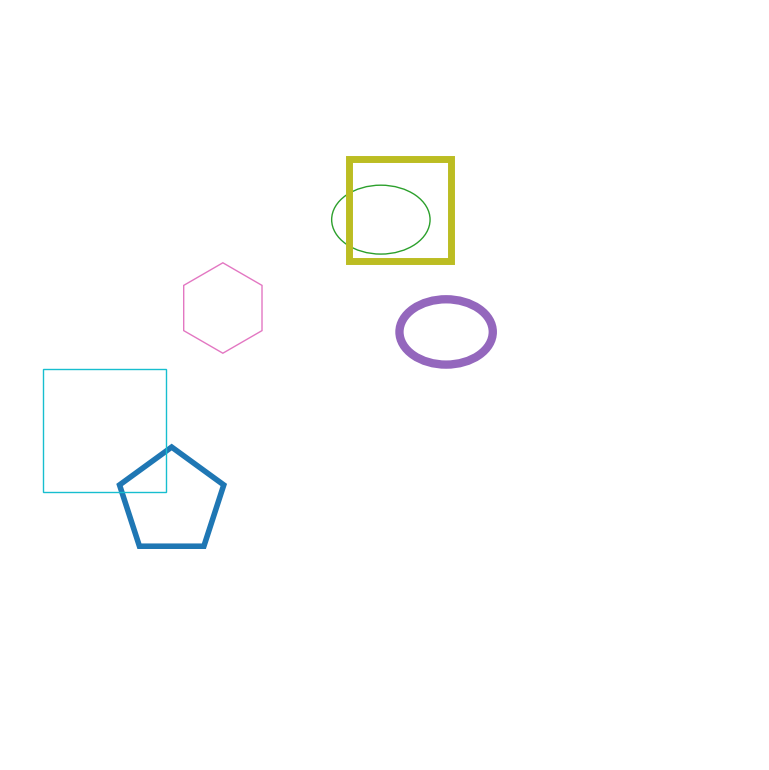[{"shape": "pentagon", "thickness": 2, "radius": 0.36, "center": [0.223, 0.348]}, {"shape": "oval", "thickness": 0.5, "radius": 0.32, "center": [0.495, 0.715]}, {"shape": "oval", "thickness": 3, "radius": 0.3, "center": [0.579, 0.569]}, {"shape": "hexagon", "thickness": 0.5, "radius": 0.29, "center": [0.289, 0.6]}, {"shape": "square", "thickness": 2.5, "radius": 0.33, "center": [0.52, 0.727]}, {"shape": "square", "thickness": 0.5, "radius": 0.4, "center": [0.136, 0.441]}]